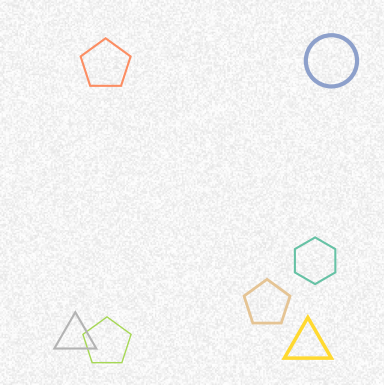[{"shape": "hexagon", "thickness": 1.5, "radius": 0.3, "center": [0.818, 0.323]}, {"shape": "pentagon", "thickness": 1.5, "radius": 0.34, "center": [0.274, 0.832]}, {"shape": "circle", "thickness": 3, "radius": 0.33, "center": [0.861, 0.842]}, {"shape": "pentagon", "thickness": 1, "radius": 0.33, "center": [0.278, 0.111]}, {"shape": "triangle", "thickness": 2.5, "radius": 0.35, "center": [0.8, 0.105]}, {"shape": "pentagon", "thickness": 2, "radius": 0.31, "center": [0.694, 0.212]}, {"shape": "triangle", "thickness": 1.5, "radius": 0.31, "center": [0.196, 0.126]}]